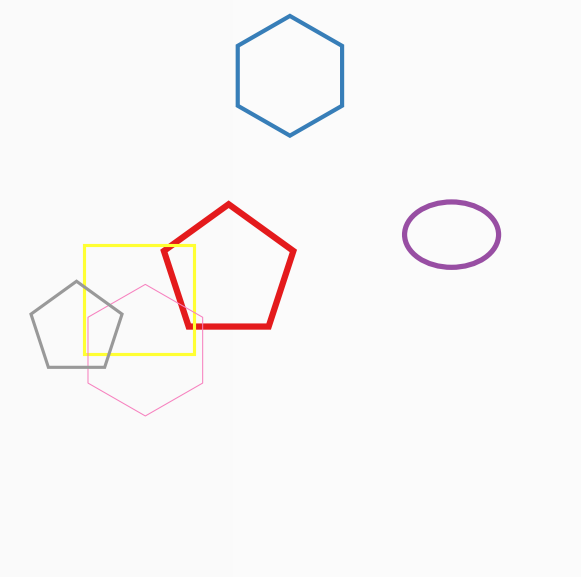[{"shape": "pentagon", "thickness": 3, "radius": 0.59, "center": [0.393, 0.528]}, {"shape": "hexagon", "thickness": 2, "radius": 0.52, "center": [0.499, 0.868]}, {"shape": "oval", "thickness": 2.5, "radius": 0.4, "center": [0.777, 0.593]}, {"shape": "square", "thickness": 1.5, "radius": 0.47, "center": [0.24, 0.48]}, {"shape": "hexagon", "thickness": 0.5, "radius": 0.57, "center": [0.25, 0.393]}, {"shape": "pentagon", "thickness": 1.5, "radius": 0.41, "center": [0.132, 0.43]}]